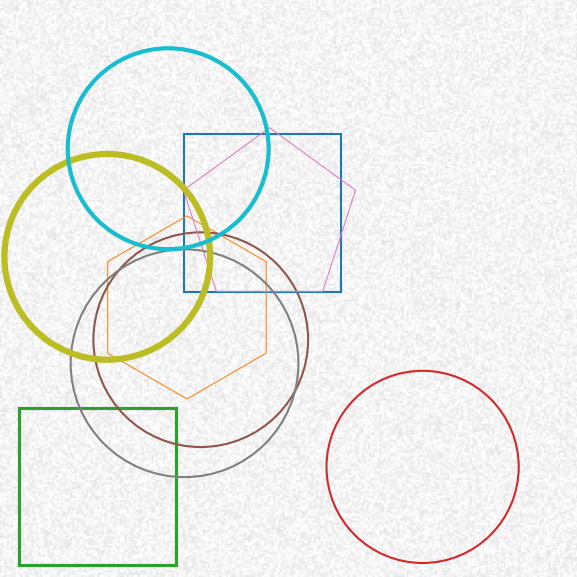[{"shape": "square", "thickness": 1, "radius": 0.68, "center": [0.455, 0.63]}, {"shape": "hexagon", "thickness": 0.5, "radius": 0.79, "center": [0.324, 0.467]}, {"shape": "square", "thickness": 1.5, "radius": 0.68, "center": [0.168, 0.157]}, {"shape": "circle", "thickness": 1, "radius": 0.83, "center": [0.732, 0.191]}, {"shape": "circle", "thickness": 1, "radius": 0.93, "center": [0.348, 0.411]}, {"shape": "pentagon", "thickness": 0.5, "radius": 0.78, "center": [0.467, 0.621]}, {"shape": "circle", "thickness": 1, "radius": 0.99, "center": [0.32, 0.37]}, {"shape": "circle", "thickness": 3, "radius": 0.89, "center": [0.186, 0.554]}, {"shape": "circle", "thickness": 2, "radius": 0.87, "center": [0.291, 0.742]}]